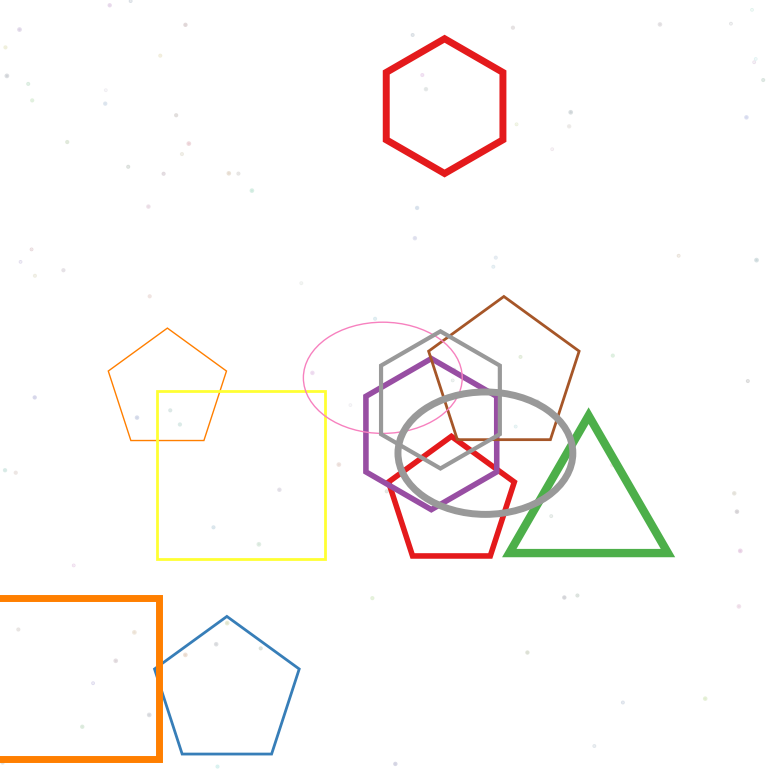[{"shape": "pentagon", "thickness": 2, "radius": 0.43, "center": [0.586, 0.347]}, {"shape": "hexagon", "thickness": 2.5, "radius": 0.44, "center": [0.577, 0.862]}, {"shape": "pentagon", "thickness": 1, "radius": 0.49, "center": [0.295, 0.101]}, {"shape": "triangle", "thickness": 3, "radius": 0.59, "center": [0.764, 0.341]}, {"shape": "hexagon", "thickness": 2, "radius": 0.49, "center": [0.56, 0.436]}, {"shape": "square", "thickness": 2.5, "radius": 0.52, "center": [0.102, 0.119]}, {"shape": "pentagon", "thickness": 0.5, "radius": 0.4, "center": [0.217, 0.493]}, {"shape": "square", "thickness": 1, "radius": 0.54, "center": [0.313, 0.384]}, {"shape": "pentagon", "thickness": 1, "radius": 0.51, "center": [0.654, 0.512]}, {"shape": "oval", "thickness": 0.5, "radius": 0.52, "center": [0.497, 0.509]}, {"shape": "oval", "thickness": 2.5, "radius": 0.57, "center": [0.63, 0.411]}, {"shape": "hexagon", "thickness": 1.5, "radius": 0.45, "center": [0.572, 0.481]}]